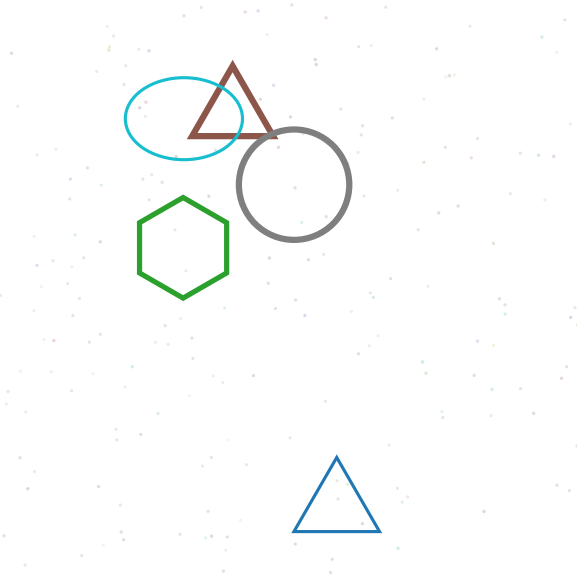[{"shape": "triangle", "thickness": 1.5, "radius": 0.43, "center": [0.583, 0.121]}, {"shape": "hexagon", "thickness": 2.5, "radius": 0.44, "center": [0.317, 0.57]}, {"shape": "triangle", "thickness": 3, "radius": 0.4, "center": [0.403, 0.804]}, {"shape": "circle", "thickness": 3, "radius": 0.48, "center": [0.509, 0.679]}, {"shape": "oval", "thickness": 1.5, "radius": 0.51, "center": [0.318, 0.794]}]